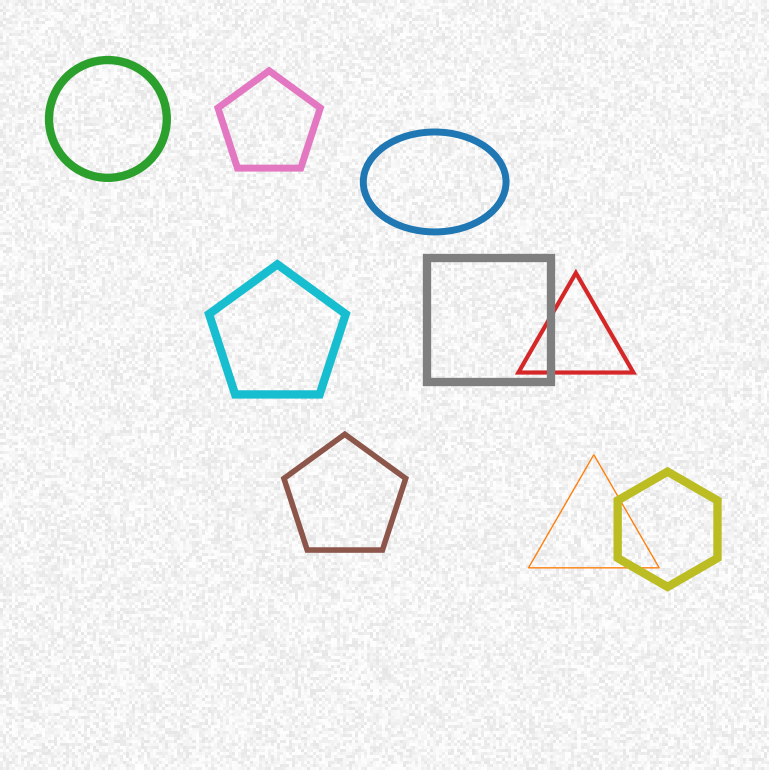[{"shape": "oval", "thickness": 2.5, "radius": 0.46, "center": [0.565, 0.764]}, {"shape": "triangle", "thickness": 0.5, "radius": 0.49, "center": [0.771, 0.312]}, {"shape": "circle", "thickness": 3, "radius": 0.38, "center": [0.14, 0.846]}, {"shape": "triangle", "thickness": 1.5, "radius": 0.43, "center": [0.748, 0.559]}, {"shape": "pentagon", "thickness": 2, "radius": 0.42, "center": [0.448, 0.353]}, {"shape": "pentagon", "thickness": 2.5, "radius": 0.35, "center": [0.35, 0.838]}, {"shape": "square", "thickness": 3, "radius": 0.4, "center": [0.635, 0.585]}, {"shape": "hexagon", "thickness": 3, "radius": 0.37, "center": [0.867, 0.313]}, {"shape": "pentagon", "thickness": 3, "radius": 0.47, "center": [0.36, 0.563]}]